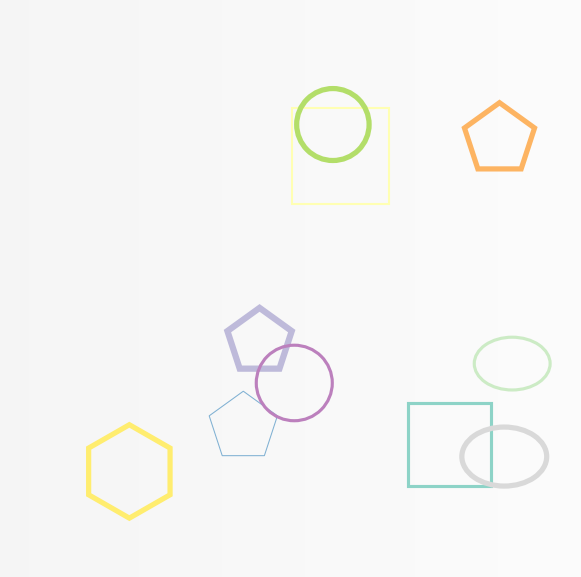[{"shape": "square", "thickness": 1.5, "radius": 0.36, "center": [0.773, 0.23]}, {"shape": "square", "thickness": 1, "radius": 0.41, "center": [0.586, 0.729]}, {"shape": "pentagon", "thickness": 3, "radius": 0.29, "center": [0.447, 0.408]}, {"shape": "pentagon", "thickness": 0.5, "radius": 0.31, "center": [0.419, 0.26]}, {"shape": "pentagon", "thickness": 2.5, "radius": 0.32, "center": [0.859, 0.758]}, {"shape": "circle", "thickness": 2.5, "radius": 0.31, "center": [0.573, 0.783]}, {"shape": "oval", "thickness": 2.5, "radius": 0.36, "center": [0.868, 0.209]}, {"shape": "circle", "thickness": 1.5, "radius": 0.33, "center": [0.506, 0.336]}, {"shape": "oval", "thickness": 1.5, "radius": 0.33, "center": [0.881, 0.37]}, {"shape": "hexagon", "thickness": 2.5, "radius": 0.4, "center": [0.223, 0.183]}]